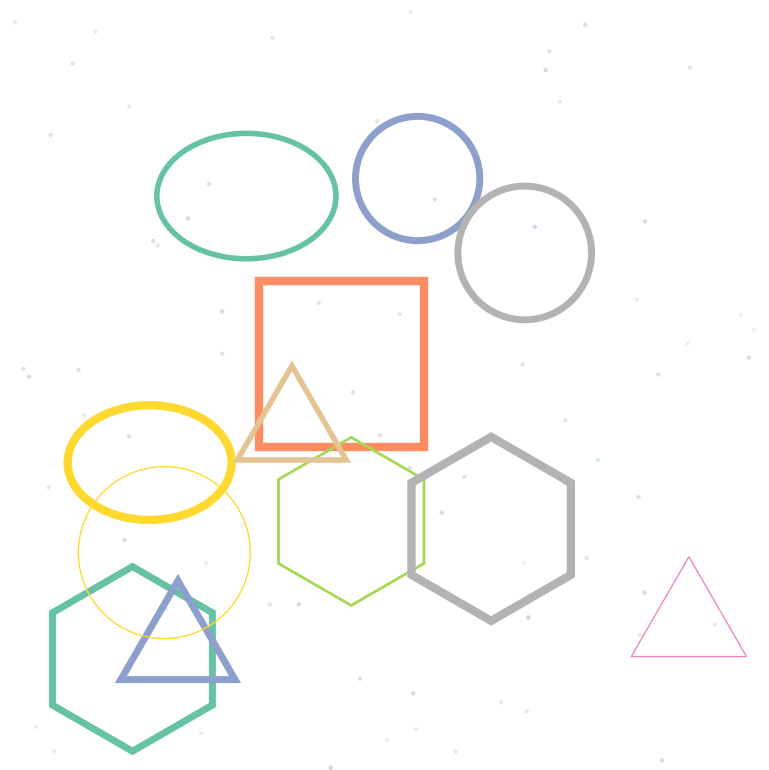[{"shape": "hexagon", "thickness": 2.5, "radius": 0.6, "center": [0.172, 0.144]}, {"shape": "oval", "thickness": 2, "radius": 0.58, "center": [0.32, 0.745]}, {"shape": "square", "thickness": 3, "radius": 0.54, "center": [0.444, 0.527]}, {"shape": "triangle", "thickness": 2.5, "radius": 0.43, "center": [0.231, 0.16]}, {"shape": "circle", "thickness": 2.5, "radius": 0.4, "center": [0.542, 0.768]}, {"shape": "triangle", "thickness": 0.5, "radius": 0.43, "center": [0.895, 0.191]}, {"shape": "hexagon", "thickness": 1, "radius": 0.55, "center": [0.456, 0.323]}, {"shape": "circle", "thickness": 0.5, "radius": 0.56, "center": [0.213, 0.282]}, {"shape": "oval", "thickness": 3, "radius": 0.53, "center": [0.194, 0.399]}, {"shape": "triangle", "thickness": 2, "radius": 0.41, "center": [0.379, 0.443]}, {"shape": "circle", "thickness": 2.5, "radius": 0.43, "center": [0.681, 0.671]}, {"shape": "hexagon", "thickness": 3, "radius": 0.6, "center": [0.638, 0.313]}]